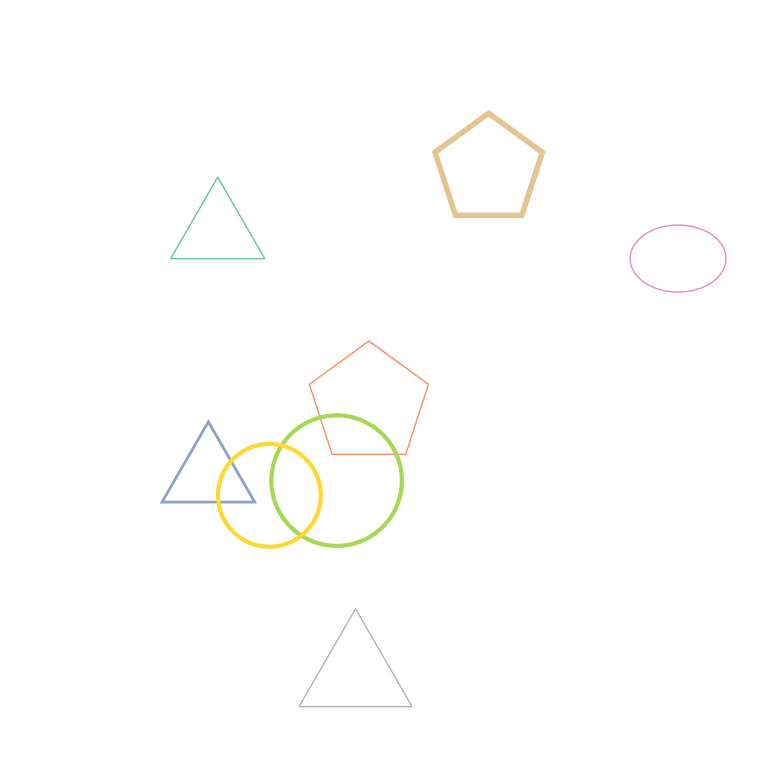[{"shape": "triangle", "thickness": 0.5, "radius": 0.35, "center": [0.283, 0.699]}, {"shape": "pentagon", "thickness": 0.5, "radius": 0.41, "center": [0.479, 0.476]}, {"shape": "triangle", "thickness": 1, "radius": 0.35, "center": [0.271, 0.383]}, {"shape": "oval", "thickness": 0.5, "radius": 0.31, "center": [0.881, 0.664]}, {"shape": "circle", "thickness": 1.5, "radius": 0.42, "center": [0.437, 0.376]}, {"shape": "circle", "thickness": 1.5, "radius": 0.33, "center": [0.35, 0.357]}, {"shape": "pentagon", "thickness": 2, "radius": 0.37, "center": [0.635, 0.78]}, {"shape": "triangle", "thickness": 0.5, "radius": 0.42, "center": [0.462, 0.125]}]